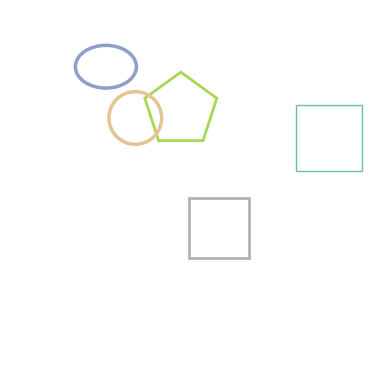[{"shape": "square", "thickness": 1, "radius": 0.43, "center": [0.856, 0.641]}, {"shape": "oval", "thickness": 2.5, "radius": 0.4, "center": [0.275, 0.827]}, {"shape": "pentagon", "thickness": 2, "radius": 0.49, "center": [0.47, 0.714]}, {"shape": "circle", "thickness": 2.5, "radius": 0.34, "center": [0.351, 0.694]}, {"shape": "square", "thickness": 2, "radius": 0.39, "center": [0.57, 0.408]}]